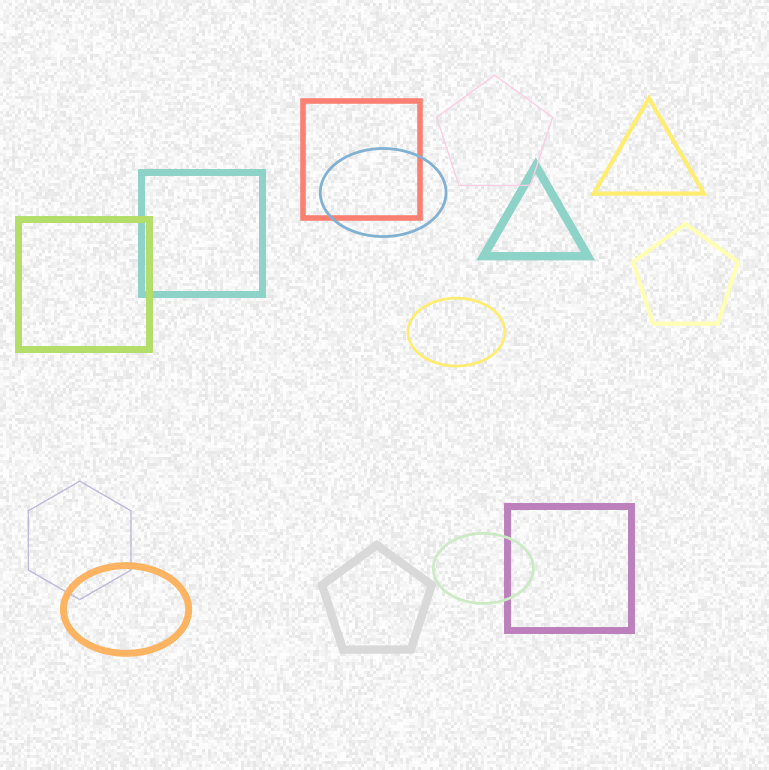[{"shape": "square", "thickness": 2.5, "radius": 0.39, "center": [0.262, 0.698]}, {"shape": "triangle", "thickness": 3, "radius": 0.39, "center": [0.696, 0.706]}, {"shape": "pentagon", "thickness": 1.5, "radius": 0.36, "center": [0.89, 0.638]}, {"shape": "hexagon", "thickness": 0.5, "radius": 0.38, "center": [0.103, 0.298]}, {"shape": "square", "thickness": 2, "radius": 0.38, "center": [0.469, 0.793]}, {"shape": "oval", "thickness": 1, "radius": 0.41, "center": [0.498, 0.75]}, {"shape": "oval", "thickness": 2.5, "radius": 0.41, "center": [0.164, 0.208]}, {"shape": "square", "thickness": 2.5, "radius": 0.43, "center": [0.109, 0.631]}, {"shape": "pentagon", "thickness": 0.5, "radius": 0.4, "center": [0.642, 0.823]}, {"shape": "pentagon", "thickness": 3, "radius": 0.37, "center": [0.489, 0.217]}, {"shape": "square", "thickness": 2.5, "radius": 0.4, "center": [0.739, 0.262]}, {"shape": "oval", "thickness": 1, "radius": 0.33, "center": [0.628, 0.262]}, {"shape": "triangle", "thickness": 1.5, "radius": 0.41, "center": [0.843, 0.79]}, {"shape": "oval", "thickness": 1, "radius": 0.31, "center": [0.593, 0.569]}]